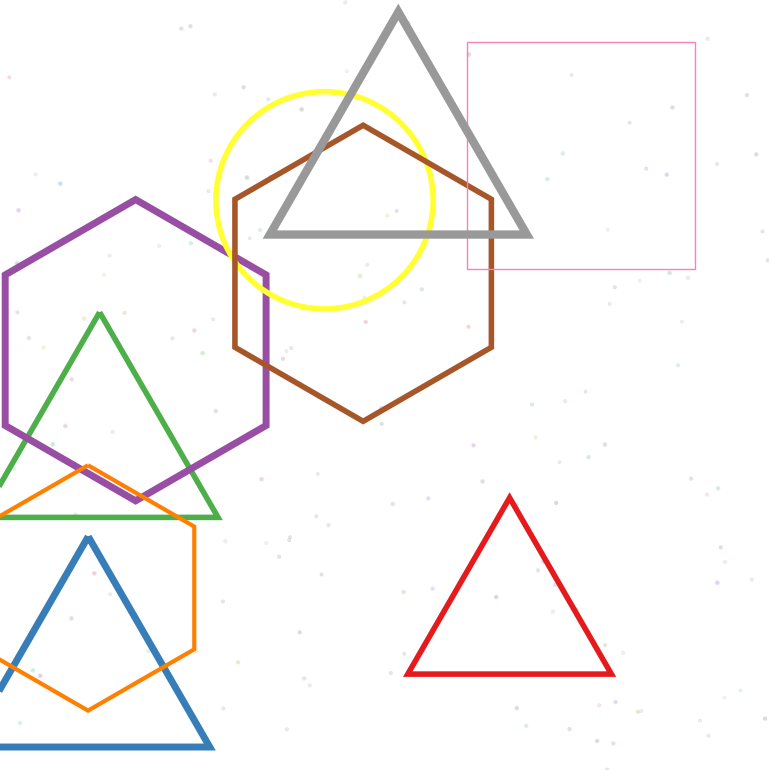[{"shape": "triangle", "thickness": 2, "radius": 0.76, "center": [0.662, 0.201]}, {"shape": "triangle", "thickness": 2.5, "radius": 0.91, "center": [0.115, 0.121]}, {"shape": "triangle", "thickness": 2, "radius": 0.89, "center": [0.129, 0.417]}, {"shape": "hexagon", "thickness": 2.5, "radius": 0.98, "center": [0.176, 0.545]}, {"shape": "hexagon", "thickness": 1.5, "radius": 0.8, "center": [0.114, 0.236]}, {"shape": "circle", "thickness": 2, "radius": 0.71, "center": [0.421, 0.74]}, {"shape": "hexagon", "thickness": 2, "radius": 0.96, "center": [0.472, 0.645]}, {"shape": "square", "thickness": 0.5, "radius": 0.74, "center": [0.755, 0.799]}, {"shape": "triangle", "thickness": 3, "radius": 0.96, "center": [0.517, 0.792]}]